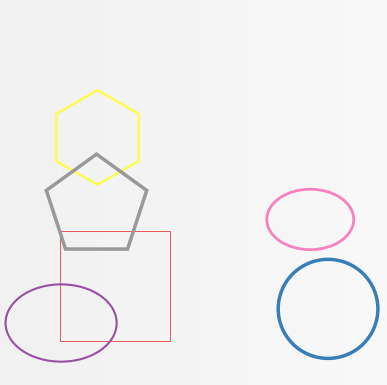[{"shape": "square", "thickness": 0.5, "radius": 0.71, "center": [0.297, 0.257]}, {"shape": "circle", "thickness": 2.5, "radius": 0.64, "center": [0.847, 0.198]}, {"shape": "oval", "thickness": 1.5, "radius": 0.72, "center": [0.158, 0.161]}, {"shape": "hexagon", "thickness": 1.5, "radius": 0.61, "center": [0.252, 0.643]}, {"shape": "oval", "thickness": 2, "radius": 0.56, "center": [0.801, 0.43]}, {"shape": "pentagon", "thickness": 2.5, "radius": 0.68, "center": [0.249, 0.463]}]